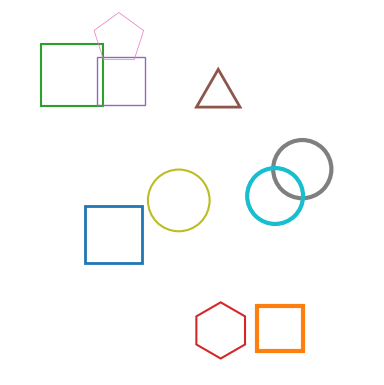[{"shape": "square", "thickness": 2, "radius": 0.37, "center": [0.296, 0.392]}, {"shape": "square", "thickness": 3, "radius": 0.3, "center": [0.727, 0.146]}, {"shape": "square", "thickness": 1.5, "radius": 0.41, "center": [0.187, 0.805]}, {"shape": "hexagon", "thickness": 1.5, "radius": 0.36, "center": [0.573, 0.142]}, {"shape": "square", "thickness": 1, "radius": 0.31, "center": [0.315, 0.791]}, {"shape": "triangle", "thickness": 2, "radius": 0.33, "center": [0.567, 0.755]}, {"shape": "pentagon", "thickness": 0.5, "radius": 0.34, "center": [0.309, 0.9]}, {"shape": "circle", "thickness": 3, "radius": 0.38, "center": [0.785, 0.561]}, {"shape": "circle", "thickness": 1.5, "radius": 0.4, "center": [0.464, 0.479]}, {"shape": "circle", "thickness": 3, "radius": 0.36, "center": [0.715, 0.491]}]